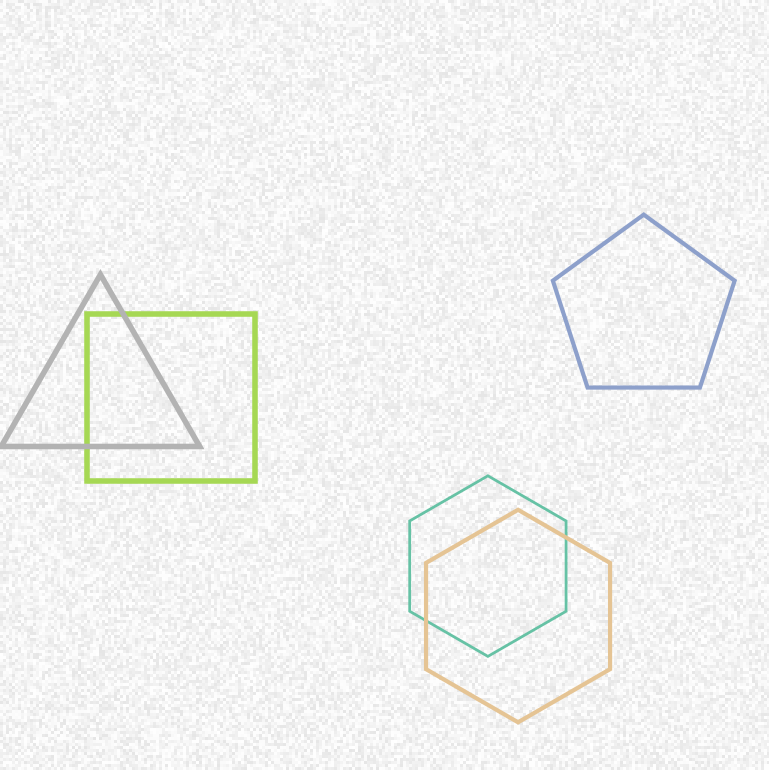[{"shape": "hexagon", "thickness": 1, "radius": 0.59, "center": [0.634, 0.265]}, {"shape": "pentagon", "thickness": 1.5, "radius": 0.62, "center": [0.836, 0.597]}, {"shape": "square", "thickness": 2, "radius": 0.54, "center": [0.222, 0.484]}, {"shape": "hexagon", "thickness": 1.5, "radius": 0.69, "center": [0.673, 0.2]}, {"shape": "triangle", "thickness": 2, "radius": 0.74, "center": [0.13, 0.495]}]